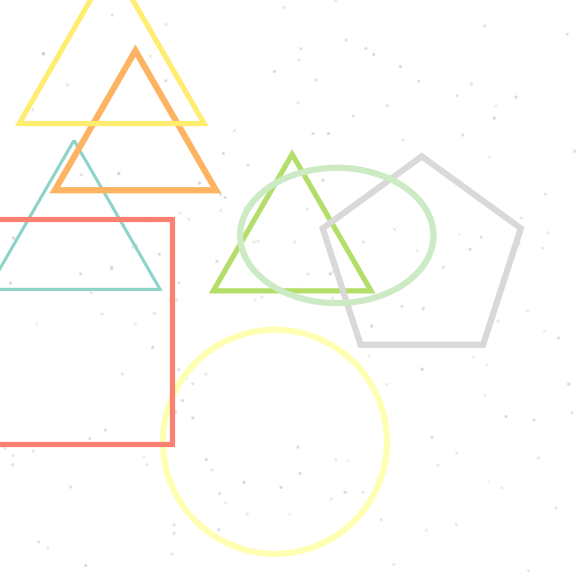[{"shape": "triangle", "thickness": 1.5, "radius": 0.86, "center": [0.128, 0.584]}, {"shape": "circle", "thickness": 3, "radius": 0.97, "center": [0.476, 0.234]}, {"shape": "square", "thickness": 2.5, "radius": 0.97, "center": [0.103, 0.425]}, {"shape": "triangle", "thickness": 3, "radius": 0.81, "center": [0.234, 0.75]}, {"shape": "triangle", "thickness": 2.5, "radius": 0.79, "center": [0.506, 0.574]}, {"shape": "pentagon", "thickness": 3, "radius": 0.9, "center": [0.73, 0.548]}, {"shape": "oval", "thickness": 3, "radius": 0.84, "center": [0.583, 0.591]}, {"shape": "triangle", "thickness": 2.5, "radius": 0.92, "center": [0.193, 0.878]}]